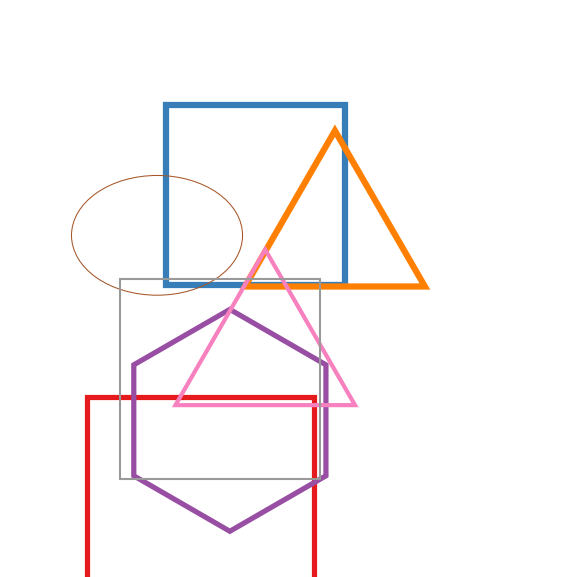[{"shape": "square", "thickness": 2.5, "radius": 0.98, "center": [0.347, 0.116]}, {"shape": "square", "thickness": 3, "radius": 0.78, "center": [0.442, 0.661]}, {"shape": "hexagon", "thickness": 2.5, "radius": 0.96, "center": [0.398, 0.271]}, {"shape": "triangle", "thickness": 3, "radius": 0.9, "center": [0.58, 0.593]}, {"shape": "oval", "thickness": 0.5, "radius": 0.74, "center": [0.272, 0.592]}, {"shape": "triangle", "thickness": 2, "radius": 0.9, "center": [0.459, 0.387]}, {"shape": "square", "thickness": 1, "radius": 0.87, "center": [0.38, 0.342]}]